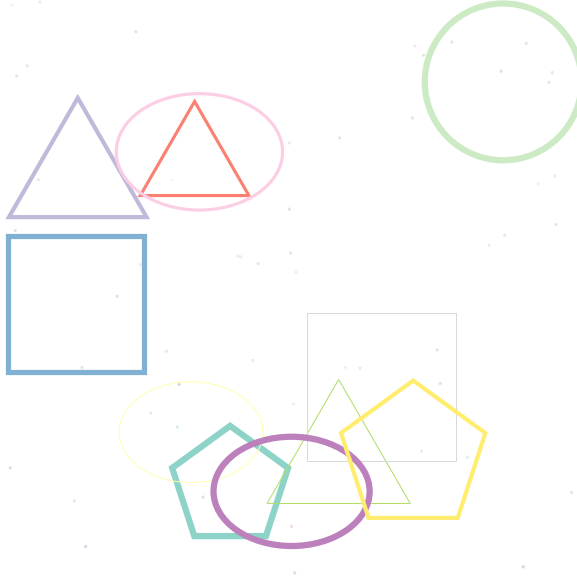[{"shape": "pentagon", "thickness": 3, "radius": 0.53, "center": [0.398, 0.156]}, {"shape": "oval", "thickness": 0.5, "radius": 0.62, "center": [0.331, 0.251]}, {"shape": "triangle", "thickness": 2, "radius": 0.69, "center": [0.135, 0.692]}, {"shape": "triangle", "thickness": 1.5, "radius": 0.54, "center": [0.337, 0.715]}, {"shape": "square", "thickness": 2.5, "radius": 0.59, "center": [0.132, 0.472]}, {"shape": "triangle", "thickness": 0.5, "radius": 0.72, "center": [0.586, 0.199]}, {"shape": "oval", "thickness": 1.5, "radius": 0.72, "center": [0.345, 0.736]}, {"shape": "square", "thickness": 0.5, "radius": 0.64, "center": [0.661, 0.329]}, {"shape": "oval", "thickness": 3, "radius": 0.68, "center": [0.505, 0.148]}, {"shape": "circle", "thickness": 3, "radius": 0.68, "center": [0.871, 0.857]}, {"shape": "pentagon", "thickness": 2, "radius": 0.66, "center": [0.715, 0.209]}]